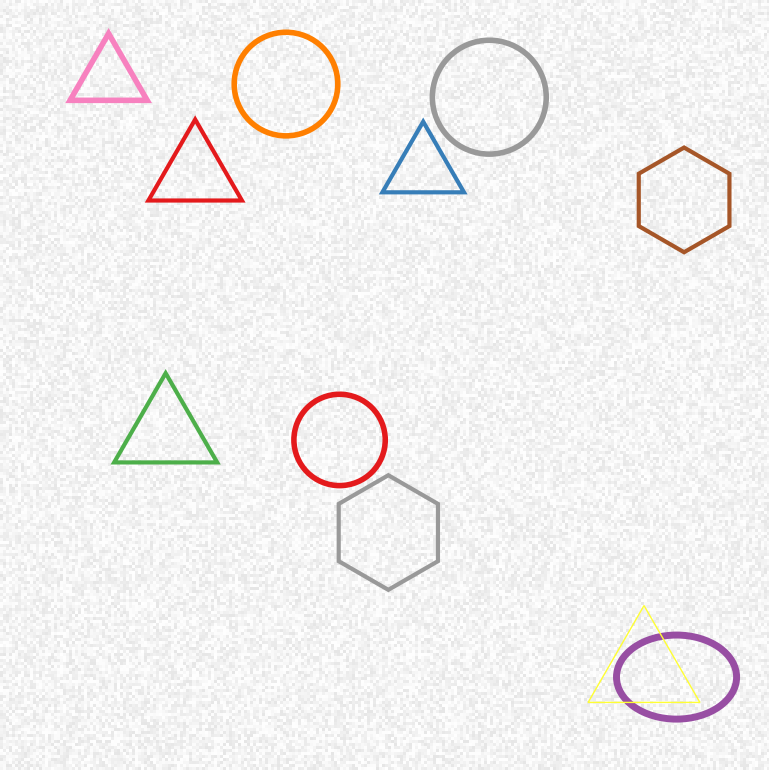[{"shape": "triangle", "thickness": 1.5, "radius": 0.35, "center": [0.253, 0.775]}, {"shape": "circle", "thickness": 2, "radius": 0.3, "center": [0.441, 0.429]}, {"shape": "triangle", "thickness": 1.5, "radius": 0.31, "center": [0.55, 0.781]}, {"shape": "triangle", "thickness": 1.5, "radius": 0.39, "center": [0.215, 0.438]}, {"shape": "oval", "thickness": 2.5, "radius": 0.39, "center": [0.879, 0.121]}, {"shape": "circle", "thickness": 2, "radius": 0.34, "center": [0.371, 0.891]}, {"shape": "triangle", "thickness": 0.5, "radius": 0.42, "center": [0.836, 0.13]}, {"shape": "hexagon", "thickness": 1.5, "radius": 0.34, "center": [0.888, 0.74]}, {"shape": "triangle", "thickness": 2, "radius": 0.29, "center": [0.141, 0.899]}, {"shape": "hexagon", "thickness": 1.5, "radius": 0.37, "center": [0.504, 0.308]}, {"shape": "circle", "thickness": 2, "radius": 0.37, "center": [0.635, 0.874]}]